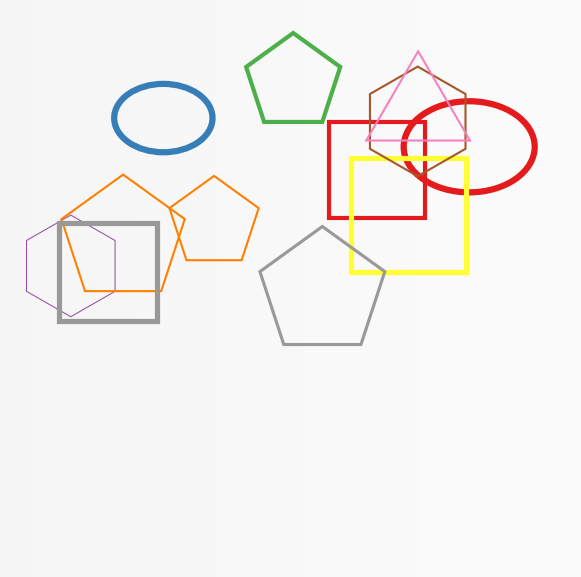[{"shape": "oval", "thickness": 3, "radius": 0.56, "center": [0.807, 0.745]}, {"shape": "square", "thickness": 2, "radius": 0.41, "center": [0.649, 0.705]}, {"shape": "oval", "thickness": 3, "radius": 0.42, "center": [0.281, 0.795]}, {"shape": "pentagon", "thickness": 2, "radius": 0.43, "center": [0.504, 0.857]}, {"shape": "hexagon", "thickness": 0.5, "radius": 0.44, "center": [0.122, 0.539]}, {"shape": "pentagon", "thickness": 1, "radius": 0.4, "center": [0.368, 0.614]}, {"shape": "pentagon", "thickness": 1, "radius": 0.56, "center": [0.212, 0.585]}, {"shape": "square", "thickness": 2.5, "radius": 0.49, "center": [0.703, 0.627]}, {"shape": "hexagon", "thickness": 1, "radius": 0.47, "center": [0.719, 0.789]}, {"shape": "triangle", "thickness": 1, "radius": 0.52, "center": [0.719, 0.807]}, {"shape": "pentagon", "thickness": 1.5, "radius": 0.56, "center": [0.555, 0.494]}, {"shape": "square", "thickness": 2.5, "radius": 0.42, "center": [0.185, 0.528]}]